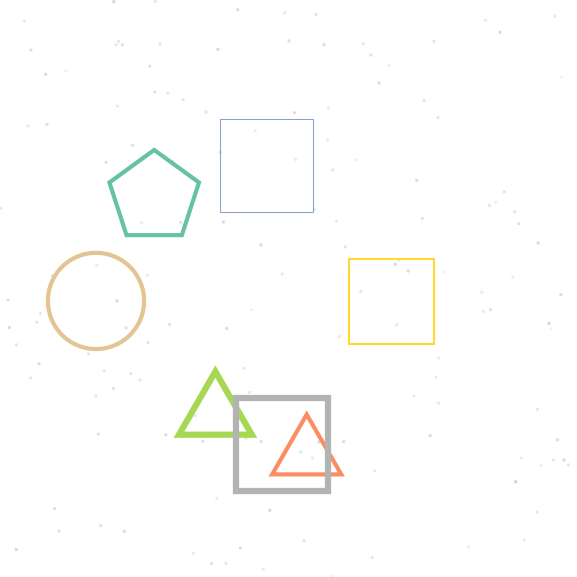[{"shape": "pentagon", "thickness": 2, "radius": 0.41, "center": [0.267, 0.658]}, {"shape": "triangle", "thickness": 2, "radius": 0.35, "center": [0.531, 0.212]}, {"shape": "square", "thickness": 0.5, "radius": 0.4, "center": [0.461, 0.712]}, {"shape": "triangle", "thickness": 3, "radius": 0.36, "center": [0.373, 0.283]}, {"shape": "square", "thickness": 1, "radius": 0.37, "center": [0.677, 0.478]}, {"shape": "circle", "thickness": 2, "radius": 0.42, "center": [0.166, 0.478]}, {"shape": "square", "thickness": 3, "radius": 0.4, "center": [0.489, 0.23]}]